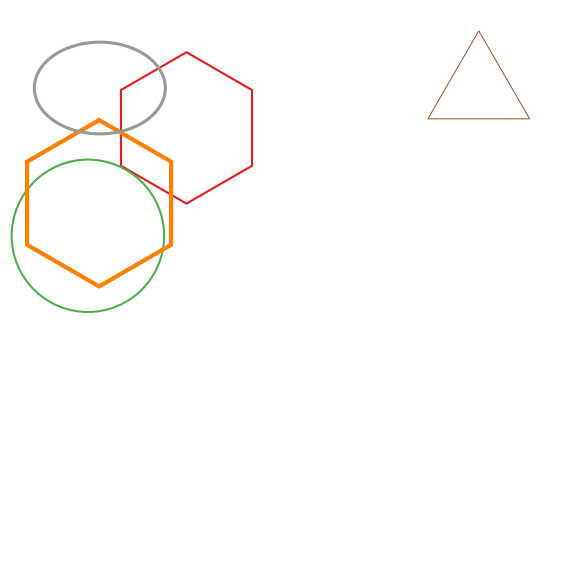[{"shape": "hexagon", "thickness": 1, "radius": 0.66, "center": [0.323, 0.778]}, {"shape": "circle", "thickness": 1, "radius": 0.66, "center": [0.152, 0.591]}, {"shape": "hexagon", "thickness": 2, "radius": 0.72, "center": [0.172, 0.647]}, {"shape": "triangle", "thickness": 0.5, "radius": 0.51, "center": [0.829, 0.844]}, {"shape": "oval", "thickness": 1.5, "radius": 0.57, "center": [0.173, 0.847]}]